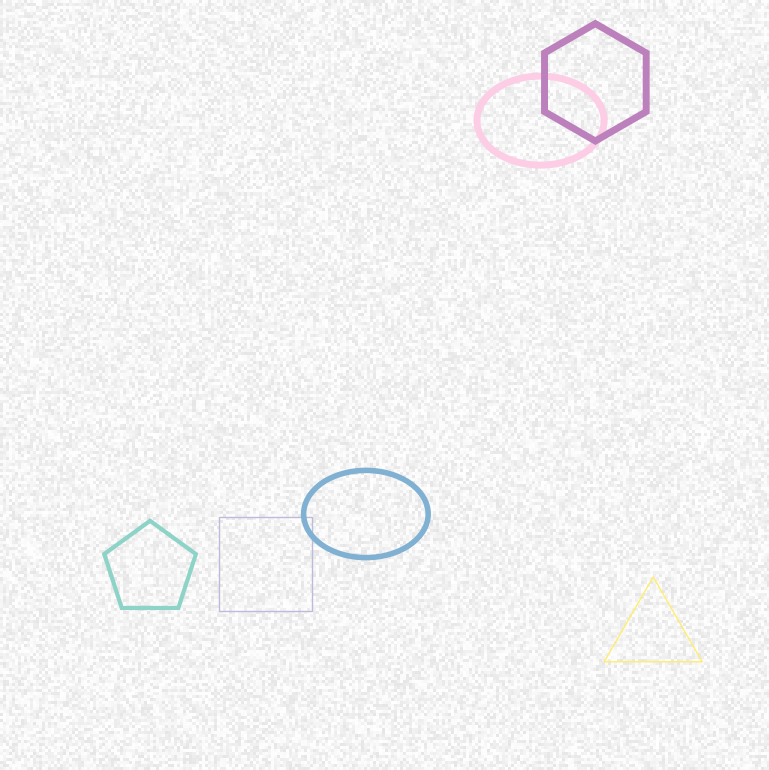[{"shape": "pentagon", "thickness": 1.5, "radius": 0.31, "center": [0.195, 0.261]}, {"shape": "square", "thickness": 0.5, "radius": 0.3, "center": [0.345, 0.267]}, {"shape": "oval", "thickness": 2, "radius": 0.4, "center": [0.475, 0.332]}, {"shape": "oval", "thickness": 2.5, "radius": 0.41, "center": [0.702, 0.843]}, {"shape": "hexagon", "thickness": 2.5, "radius": 0.38, "center": [0.773, 0.893]}, {"shape": "triangle", "thickness": 0.5, "radius": 0.37, "center": [0.848, 0.177]}]